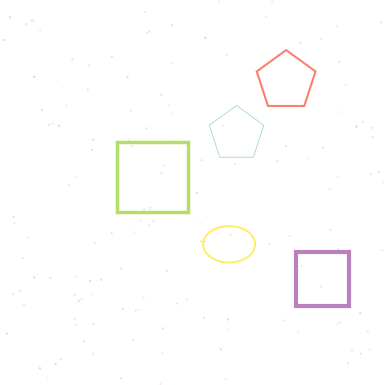[{"shape": "pentagon", "thickness": 0.5, "radius": 0.37, "center": [0.614, 0.652]}, {"shape": "pentagon", "thickness": 1.5, "radius": 0.4, "center": [0.743, 0.79]}, {"shape": "square", "thickness": 2.5, "radius": 0.46, "center": [0.395, 0.54]}, {"shape": "square", "thickness": 3, "radius": 0.35, "center": [0.838, 0.275]}, {"shape": "oval", "thickness": 1.5, "radius": 0.34, "center": [0.595, 0.366]}]